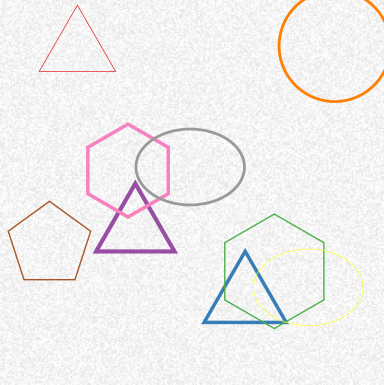[{"shape": "triangle", "thickness": 0.5, "radius": 0.57, "center": [0.201, 0.872]}, {"shape": "triangle", "thickness": 2.5, "radius": 0.62, "center": [0.637, 0.224]}, {"shape": "hexagon", "thickness": 1, "radius": 0.74, "center": [0.713, 0.295]}, {"shape": "triangle", "thickness": 3, "radius": 0.59, "center": [0.351, 0.406]}, {"shape": "circle", "thickness": 2, "radius": 0.72, "center": [0.869, 0.881]}, {"shape": "oval", "thickness": 0.5, "radius": 0.71, "center": [0.801, 0.254]}, {"shape": "pentagon", "thickness": 1, "radius": 0.56, "center": [0.128, 0.365]}, {"shape": "hexagon", "thickness": 2.5, "radius": 0.6, "center": [0.333, 0.557]}, {"shape": "oval", "thickness": 2, "radius": 0.7, "center": [0.494, 0.566]}]